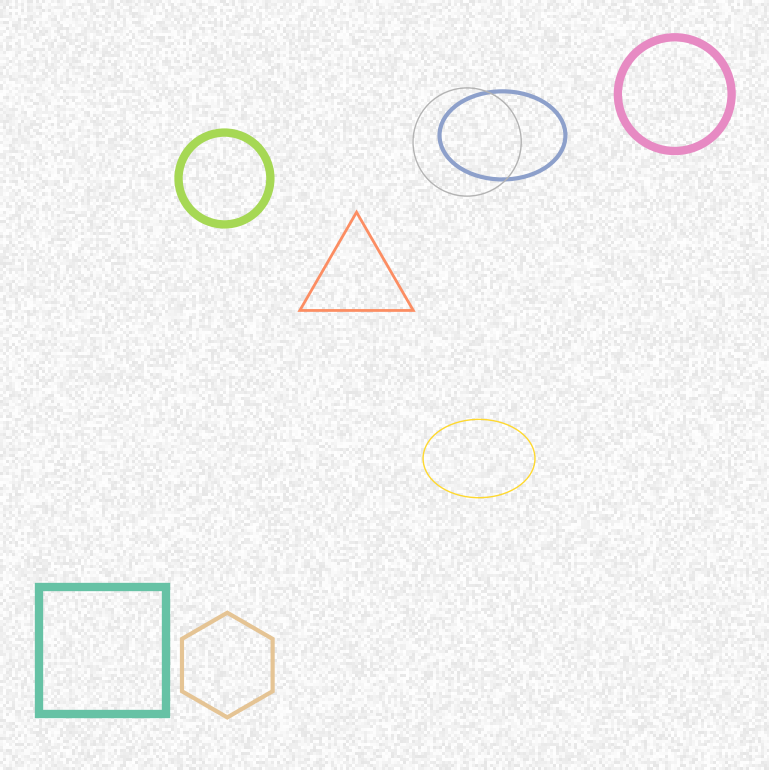[{"shape": "square", "thickness": 3, "radius": 0.41, "center": [0.133, 0.155]}, {"shape": "triangle", "thickness": 1, "radius": 0.43, "center": [0.463, 0.639]}, {"shape": "oval", "thickness": 1.5, "radius": 0.41, "center": [0.653, 0.824]}, {"shape": "circle", "thickness": 3, "radius": 0.37, "center": [0.876, 0.878]}, {"shape": "circle", "thickness": 3, "radius": 0.3, "center": [0.291, 0.768]}, {"shape": "oval", "thickness": 0.5, "radius": 0.36, "center": [0.622, 0.404]}, {"shape": "hexagon", "thickness": 1.5, "radius": 0.34, "center": [0.295, 0.136]}, {"shape": "circle", "thickness": 0.5, "radius": 0.35, "center": [0.607, 0.816]}]